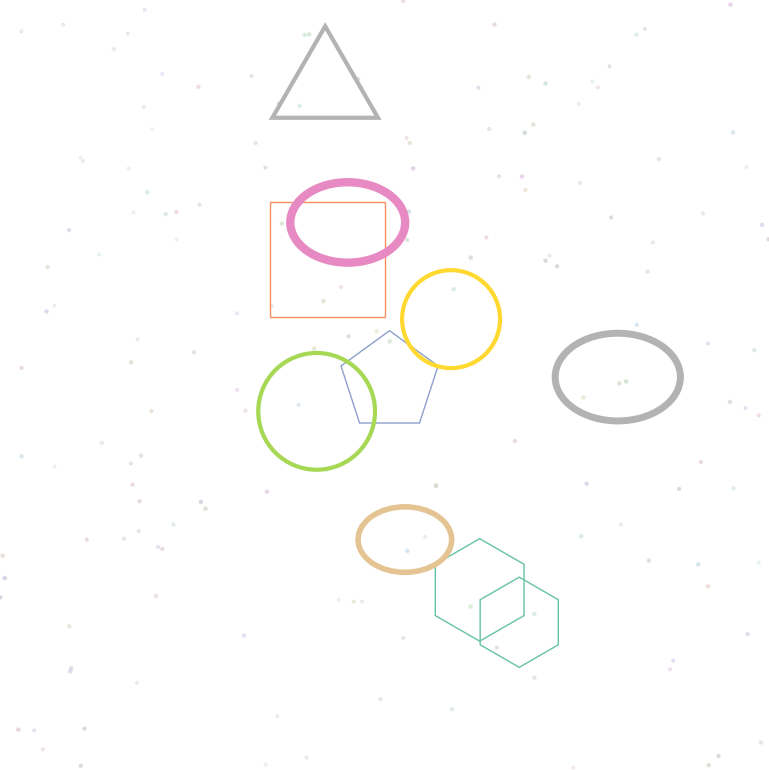[{"shape": "hexagon", "thickness": 0.5, "radius": 0.33, "center": [0.623, 0.234]}, {"shape": "hexagon", "thickness": 0.5, "radius": 0.29, "center": [0.674, 0.192]}, {"shape": "square", "thickness": 0.5, "radius": 0.38, "center": [0.425, 0.663]}, {"shape": "pentagon", "thickness": 0.5, "radius": 0.33, "center": [0.506, 0.504]}, {"shape": "oval", "thickness": 3, "radius": 0.37, "center": [0.452, 0.711]}, {"shape": "circle", "thickness": 1.5, "radius": 0.38, "center": [0.411, 0.466]}, {"shape": "circle", "thickness": 1.5, "radius": 0.32, "center": [0.586, 0.586]}, {"shape": "oval", "thickness": 2, "radius": 0.3, "center": [0.526, 0.299]}, {"shape": "triangle", "thickness": 1.5, "radius": 0.4, "center": [0.422, 0.887]}, {"shape": "oval", "thickness": 2.5, "radius": 0.41, "center": [0.802, 0.51]}]